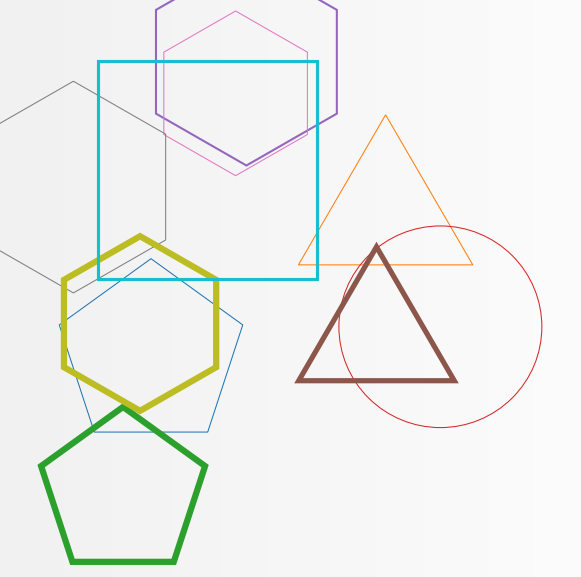[{"shape": "pentagon", "thickness": 0.5, "radius": 0.83, "center": [0.26, 0.385]}, {"shape": "triangle", "thickness": 0.5, "radius": 0.87, "center": [0.663, 0.627]}, {"shape": "pentagon", "thickness": 3, "radius": 0.74, "center": [0.212, 0.146]}, {"shape": "circle", "thickness": 0.5, "radius": 0.87, "center": [0.758, 0.433]}, {"shape": "hexagon", "thickness": 1, "radius": 0.9, "center": [0.424, 0.892]}, {"shape": "triangle", "thickness": 2.5, "radius": 0.77, "center": [0.648, 0.417]}, {"shape": "hexagon", "thickness": 0.5, "radius": 0.71, "center": [0.405, 0.838]}, {"shape": "hexagon", "thickness": 0.5, "radius": 0.92, "center": [0.126, 0.675]}, {"shape": "hexagon", "thickness": 3, "radius": 0.76, "center": [0.241, 0.439]}, {"shape": "square", "thickness": 1.5, "radius": 0.94, "center": [0.357, 0.705]}]